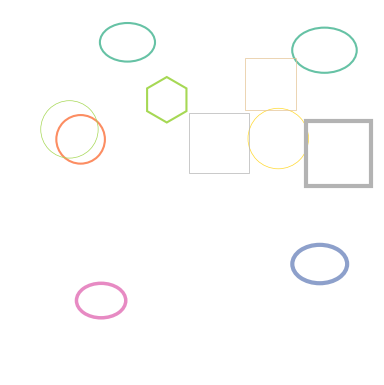[{"shape": "oval", "thickness": 1.5, "radius": 0.42, "center": [0.843, 0.87]}, {"shape": "oval", "thickness": 1.5, "radius": 0.36, "center": [0.331, 0.89]}, {"shape": "circle", "thickness": 1.5, "radius": 0.32, "center": [0.209, 0.638]}, {"shape": "oval", "thickness": 3, "radius": 0.36, "center": [0.83, 0.314]}, {"shape": "oval", "thickness": 2.5, "radius": 0.32, "center": [0.263, 0.219]}, {"shape": "circle", "thickness": 0.5, "radius": 0.37, "center": [0.18, 0.664]}, {"shape": "hexagon", "thickness": 1.5, "radius": 0.3, "center": [0.433, 0.741]}, {"shape": "circle", "thickness": 0.5, "radius": 0.39, "center": [0.723, 0.64]}, {"shape": "square", "thickness": 0.5, "radius": 0.34, "center": [0.703, 0.782]}, {"shape": "square", "thickness": 3, "radius": 0.42, "center": [0.88, 0.601]}, {"shape": "square", "thickness": 0.5, "radius": 0.39, "center": [0.57, 0.627]}]